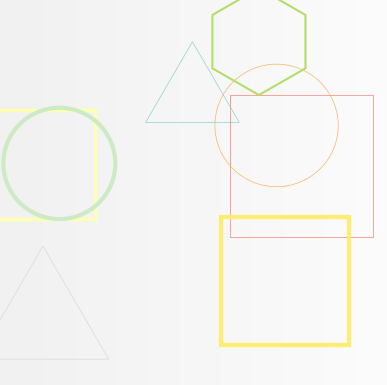[{"shape": "triangle", "thickness": 0.5, "radius": 0.7, "center": [0.497, 0.752]}, {"shape": "square", "thickness": 2.5, "radius": 0.7, "center": [0.105, 0.573]}, {"shape": "square", "thickness": 0.5, "radius": 0.93, "center": [0.778, 0.568]}, {"shape": "circle", "thickness": 0.5, "radius": 0.8, "center": [0.714, 0.674]}, {"shape": "hexagon", "thickness": 1.5, "radius": 0.69, "center": [0.668, 0.892]}, {"shape": "triangle", "thickness": 0.5, "radius": 0.98, "center": [0.111, 0.165]}, {"shape": "circle", "thickness": 3, "radius": 0.72, "center": [0.153, 0.576]}, {"shape": "square", "thickness": 3, "radius": 0.83, "center": [0.736, 0.27]}]